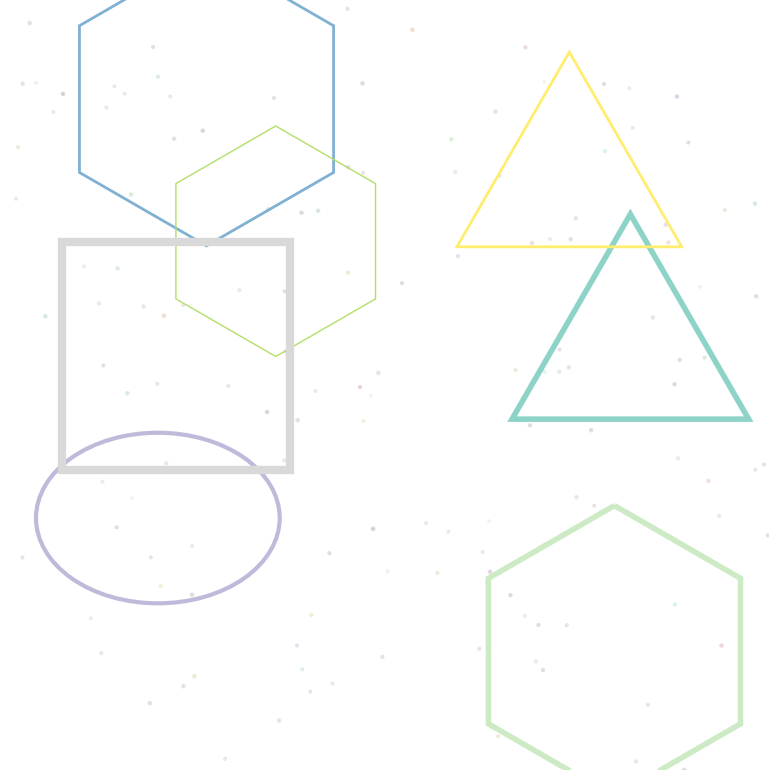[{"shape": "triangle", "thickness": 2, "radius": 0.89, "center": [0.819, 0.544]}, {"shape": "oval", "thickness": 1.5, "radius": 0.79, "center": [0.205, 0.327]}, {"shape": "hexagon", "thickness": 1, "radius": 0.95, "center": [0.268, 0.871]}, {"shape": "hexagon", "thickness": 0.5, "radius": 0.75, "center": [0.358, 0.687]}, {"shape": "square", "thickness": 3, "radius": 0.74, "center": [0.229, 0.538]}, {"shape": "hexagon", "thickness": 2, "radius": 0.94, "center": [0.798, 0.154]}, {"shape": "triangle", "thickness": 1, "radius": 0.84, "center": [0.739, 0.764]}]